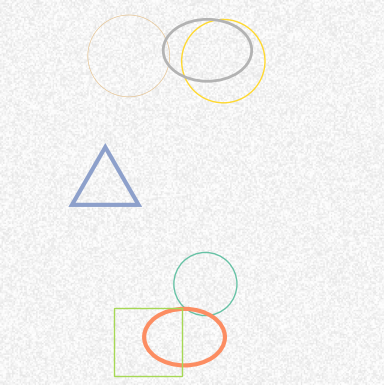[{"shape": "circle", "thickness": 1, "radius": 0.41, "center": [0.534, 0.262]}, {"shape": "oval", "thickness": 3, "radius": 0.52, "center": [0.479, 0.124]}, {"shape": "triangle", "thickness": 3, "radius": 0.5, "center": [0.273, 0.518]}, {"shape": "square", "thickness": 1, "radius": 0.44, "center": [0.385, 0.112]}, {"shape": "circle", "thickness": 1, "radius": 0.54, "center": [0.58, 0.841]}, {"shape": "circle", "thickness": 0.5, "radius": 0.53, "center": [0.334, 0.855]}, {"shape": "oval", "thickness": 2, "radius": 0.57, "center": [0.539, 0.869]}]